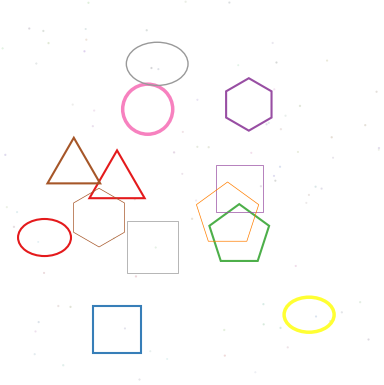[{"shape": "triangle", "thickness": 1.5, "radius": 0.41, "center": [0.304, 0.527]}, {"shape": "oval", "thickness": 1.5, "radius": 0.34, "center": [0.116, 0.383]}, {"shape": "square", "thickness": 1.5, "radius": 0.31, "center": [0.304, 0.144]}, {"shape": "pentagon", "thickness": 1.5, "radius": 0.41, "center": [0.621, 0.388]}, {"shape": "square", "thickness": 0.5, "radius": 0.31, "center": [0.621, 0.511]}, {"shape": "hexagon", "thickness": 1.5, "radius": 0.34, "center": [0.646, 0.729]}, {"shape": "pentagon", "thickness": 0.5, "radius": 0.43, "center": [0.591, 0.442]}, {"shape": "oval", "thickness": 2.5, "radius": 0.32, "center": [0.803, 0.183]}, {"shape": "triangle", "thickness": 1.5, "radius": 0.39, "center": [0.192, 0.563]}, {"shape": "hexagon", "thickness": 0.5, "radius": 0.38, "center": [0.257, 0.435]}, {"shape": "circle", "thickness": 2.5, "radius": 0.32, "center": [0.384, 0.716]}, {"shape": "square", "thickness": 0.5, "radius": 0.33, "center": [0.395, 0.359]}, {"shape": "oval", "thickness": 1, "radius": 0.4, "center": [0.408, 0.834]}]